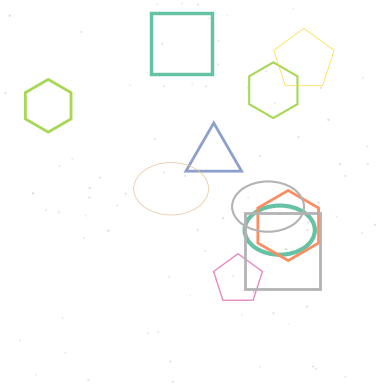[{"shape": "oval", "thickness": 3, "radius": 0.46, "center": [0.727, 0.402]}, {"shape": "square", "thickness": 2.5, "radius": 0.39, "center": [0.472, 0.887]}, {"shape": "hexagon", "thickness": 2, "radius": 0.46, "center": [0.749, 0.414]}, {"shape": "triangle", "thickness": 2, "radius": 0.42, "center": [0.555, 0.597]}, {"shape": "pentagon", "thickness": 1, "radius": 0.33, "center": [0.618, 0.274]}, {"shape": "hexagon", "thickness": 1.5, "radius": 0.36, "center": [0.71, 0.766]}, {"shape": "hexagon", "thickness": 2, "radius": 0.34, "center": [0.125, 0.725]}, {"shape": "pentagon", "thickness": 0.5, "radius": 0.41, "center": [0.789, 0.844]}, {"shape": "oval", "thickness": 0.5, "radius": 0.49, "center": [0.445, 0.51]}, {"shape": "square", "thickness": 2, "radius": 0.49, "center": [0.734, 0.349]}, {"shape": "oval", "thickness": 1.5, "radius": 0.47, "center": [0.696, 0.463]}]